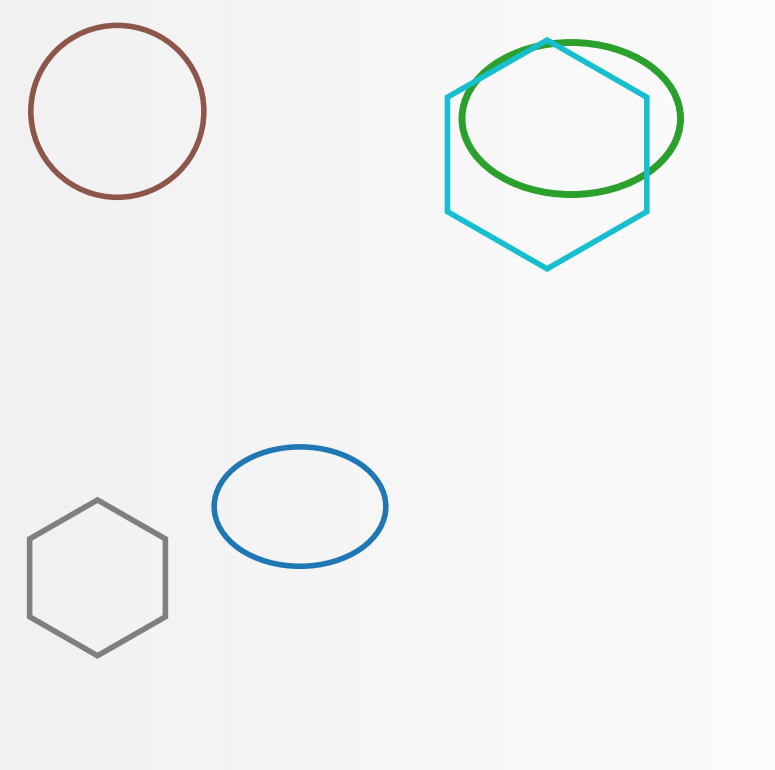[{"shape": "oval", "thickness": 2, "radius": 0.55, "center": [0.387, 0.342]}, {"shape": "oval", "thickness": 2.5, "radius": 0.7, "center": [0.737, 0.846]}, {"shape": "circle", "thickness": 2, "radius": 0.56, "center": [0.151, 0.855]}, {"shape": "hexagon", "thickness": 2, "radius": 0.51, "center": [0.126, 0.25]}, {"shape": "hexagon", "thickness": 2, "radius": 0.74, "center": [0.706, 0.799]}]